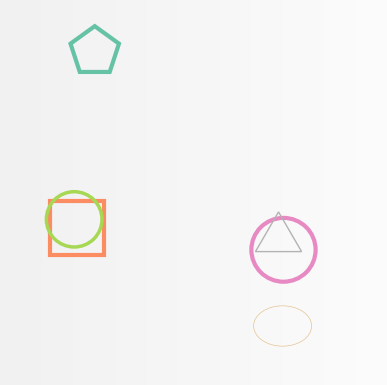[{"shape": "pentagon", "thickness": 3, "radius": 0.33, "center": [0.245, 0.866]}, {"shape": "square", "thickness": 3, "radius": 0.35, "center": [0.198, 0.408]}, {"shape": "circle", "thickness": 3, "radius": 0.41, "center": [0.732, 0.351]}, {"shape": "circle", "thickness": 2.5, "radius": 0.36, "center": [0.191, 0.43]}, {"shape": "oval", "thickness": 0.5, "radius": 0.37, "center": [0.729, 0.153]}, {"shape": "triangle", "thickness": 1, "radius": 0.34, "center": [0.719, 0.381]}]